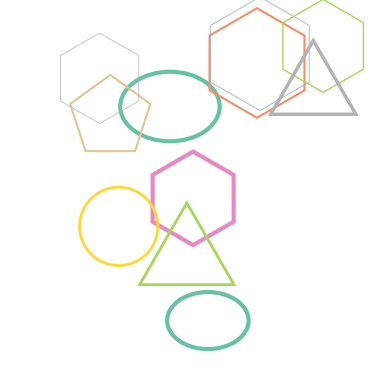[{"shape": "oval", "thickness": 3, "radius": 0.65, "center": [0.441, 0.723]}, {"shape": "oval", "thickness": 3, "radius": 0.53, "center": [0.54, 0.167]}, {"shape": "hexagon", "thickness": 1.5, "radius": 0.71, "center": [0.668, 0.836]}, {"shape": "hexagon", "thickness": 0.5, "radius": 0.74, "center": [0.675, 0.86]}, {"shape": "hexagon", "thickness": 3, "radius": 0.61, "center": [0.502, 0.485]}, {"shape": "hexagon", "thickness": 1, "radius": 0.6, "center": [0.839, 0.881]}, {"shape": "triangle", "thickness": 2, "radius": 0.71, "center": [0.485, 0.331]}, {"shape": "circle", "thickness": 2, "radius": 0.51, "center": [0.308, 0.412]}, {"shape": "pentagon", "thickness": 1.5, "radius": 0.55, "center": [0.287, 0.696]}, {"shape": "hexagon", "thickness": 0.5, "radius": 0.59, "center": [0.259, 0.797]}, {"shape": "triangle", "thickness": 2.5, "radius": 0.64, "center": [0.814, 0.767]}]